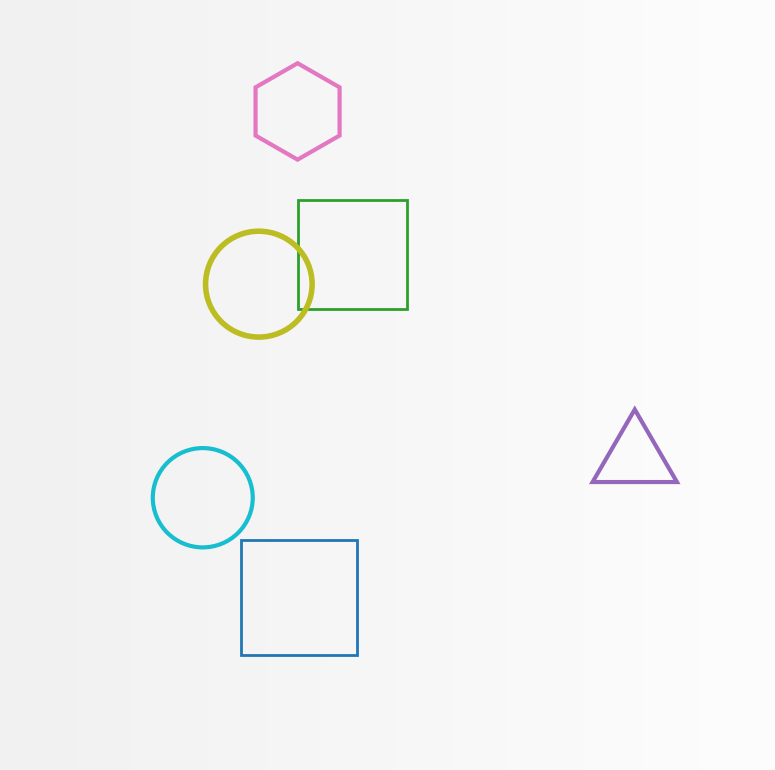[{"shape": "square", "thickness": 1, "radius": 0.37, "center": [0.386, 0.224]}, {"shape": "square", "thickness": 1, "radius": 0.35, "center": [0.455, 0.669]}, {"shape": "triangle", "thickness": 1.5, "radius": 0.31, "center": [0.819, 0.405]}, {"shape": "hexagon", "thickness": 1.5, "radius": 0.31, "center": [0.384, 0.855]}, {"shape": "circle", "thickness": 2, "radius": 0.34, "center": [0.334, 0.631]}, {"shape": "circle", "thickness": 1.5, "radius": 0.32, "center": [0.262, 0.354]}]